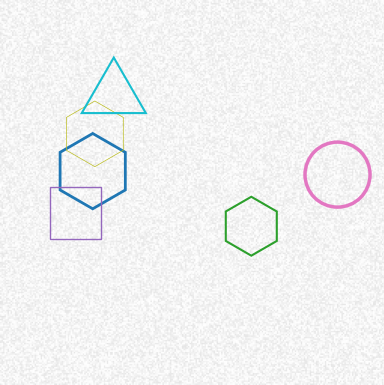[{"shape": "hexagon", "thickness": 2, "radius": 0.49, "center": [0.241, 0.555]}, {"shape": "hexagon", "thickness": 1.5, "radius": 0.38, "center": [0.653, 0.412]}, {"shape": "square", "thickness": 1, "radius": 0.34, "center": [0.196, 0.447]}, {"shape": "circle", "thickness": 2.5, "radius": 0.42, "center": [0.877, 0.546]}, {"shape": "hexagon", "thickness": 0.5, "radius": 0.43, "center": [0.246, 0.652]}, {"shape": "triangle", "thickness": 1.5, "radius": 0.48, "center": [0.296, 0.754]}]